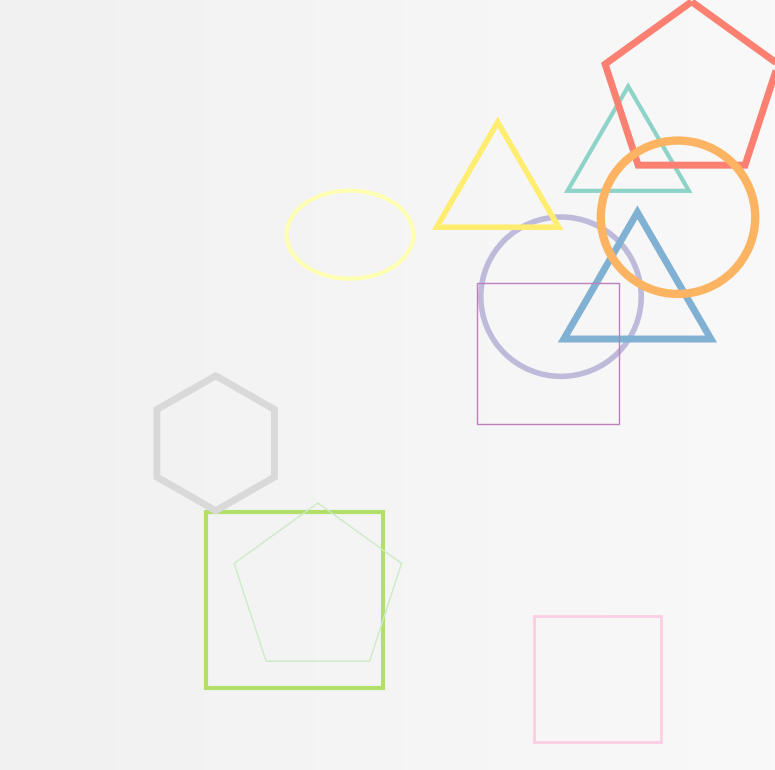[{"shape": "triangle", "thickness": 1.5, "radius": 0.45, "center": [0.811, 0.797]}, {"shape": "oval", "thickness": 1.5, "radius": 0.41, "center": [0.451, 0.695]}, {"shape": "circle", "thickness": 2, "radius": 0.52, "center": [0.724, 0.615]}, {"shape": "pentagon", "thickness": 2.5, "radius": 0.59, "center": [0.892, 0.88]}, {"shape": "triangle", "thickness": 2.5, "radius": 0.55, "center": [0.822, 0.615]}, {"shape": "circle", "thickness": 3, "radius": 0.5, "center": [0.875, 0.718]}, {"shape": "square", "thickness": 1.5, "radius": 0.57, "center": [0.38, 0.221]}, {"shape": "square", "thickness": 1, "radius": 0.41, "center": [0.771, 0.118]}, {"shape": "hexagon", "thickness": 2.5, "radius": 0.44, "center": [0.278, 0.424]}, {"shape": "square", "thickness": 0.5, "radius": 0.46, "center": [0.707, 0.541]}, {"shape": "pentagon", "thickness": 0.5, "radius": 0.57, "center": [0.41, 0.233]}, {"shape": "triangle", "thickness": 2, "radius": 0.45, "center": [0.642, 0.75]}]